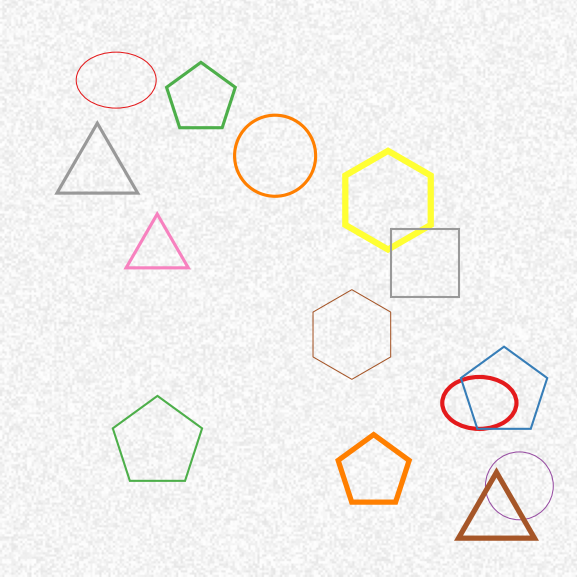[{"shape": "oval", "thickness": 2, "radius": 0.32, "center": [0.83, 0.301]}, {"shape": "oval", "thickness": 0.5, "radius": 0.35, "center": [0.201, 0.86]}, {"shape": "pentagon", "thickness": 1, "radius": 0.39, "center": [0.873, 0.32]}, {"shape": "pentagon", "thickness": 1.5, "radius": 0.31, "center": [0.348, 0.829]}, {"shape": "pentagon", "thickness": 1, "radius": 0.41, "center": [0.273, 0.232]}, {"shape": "circle", "thickness": 0.5, "radius": 0.29, "center": [0.899, 0.158]}, {"shape": "circle", "thickness": 1.5, "radius": 0.35, "center": [0.476, 0.729]}, {"shape": "pentagon", "thickness": 2.5, "radius": 0.32, "center": [0.647, 0.182]}, {"shape": "hexagon", "thickness": 3, "radius": 0.43, "center": [0.672, 0.652]}, {"shape": "triangle", "thickness": 2.5, "radius": 0.38, "center": [0.86, 0.105]}, {"shape": "hexagon", "thickness": 0.5, "radius": 0.39, "center": [0.609, 0.42]}, {"shape": "triangle", "thickness": 1.5, "radius": 0.31, "center": [0.272, 0.566]}, {"shape": "square", "thickness": 1, "radius": 0.29, "center": [0.736, 0.543]}, {"shape": "triangle", "thickness": 1.5, "radius": 0.4, "center": [0.169, 0.705]}]